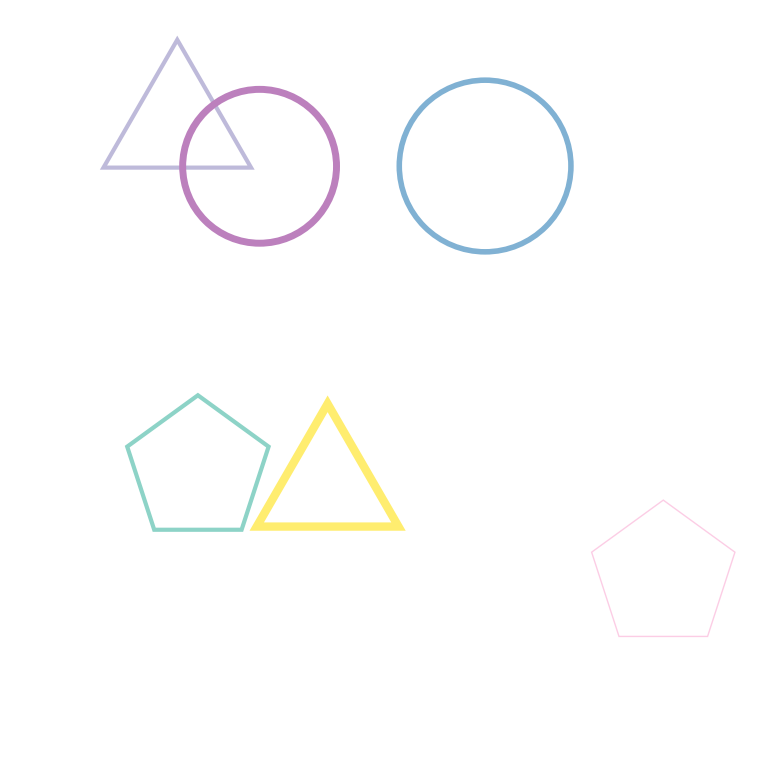[{"shape": "pentagon", "thickness": 1.5, "radius": 0.48, "center": [0.257, 0.39]}, {"shape": "triangle", "thickness": 1.5, "radius": 0.55, "center": [0.23, 0.838]}, {"shape": "circle", "thickness": 2, "radius": 0.56, "center": [0.63, 0.784]}, {"shape": "pentagon", "thickness": 0.5, "radius": 0.49, "center": [0.861, 0.253]}, {"shape": "circle", "thickness": 2.5, "radius": 0.5, "center": [0.337, 0.784]}, {"shape": "triangle", "thickness": 3, "radius": 0.53, "center": [0.425, 0.369]}]